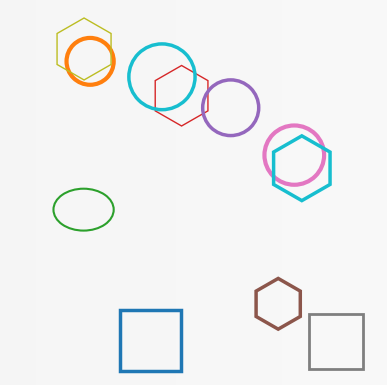[{"shape": "square", "thickness": 2.5, "radius": 0.39, "center": [0.389, 0.115]}, {"shape": "circle", "thickness": 3, "radius": 0.3, "center": [0.233, 0.841]}, {"shape": "oval", "thickness": 1.5, "radius": 0.39, "center": [0.216, 0.455]}, {"shape": "hexagon", "thickness": 1, "radius": 0.39, "center": [0.469, 0.751]}, {"shape": "circle", "thickness": 2.5, "radius": 0.36, "center": [0.595, 0.72]}, {"shape": "hexagon", "thickness": 2.5, "radius": 0.33, "center": [0.718, 0.211]}, {"shape": "circle", "thickness": 3, "radius": 0.38, "center": [0.759, 0.597]}, {"shape": "square", "thickness": 2, "radius": 0.35, "center": [0.867, 0.113]}, {"shape": "hexagon", "thickness": 1, "radius": 0.4, "center": [0.217, 0.873]}, {"shape": "circle", "thickness": 2.5, "radius": 0.43, "center": [0.418, 0.801]}, {"shape": "hexagon", "thickness": 2.5, "radius": 0.42, "center": [0.779, 0.563]}]